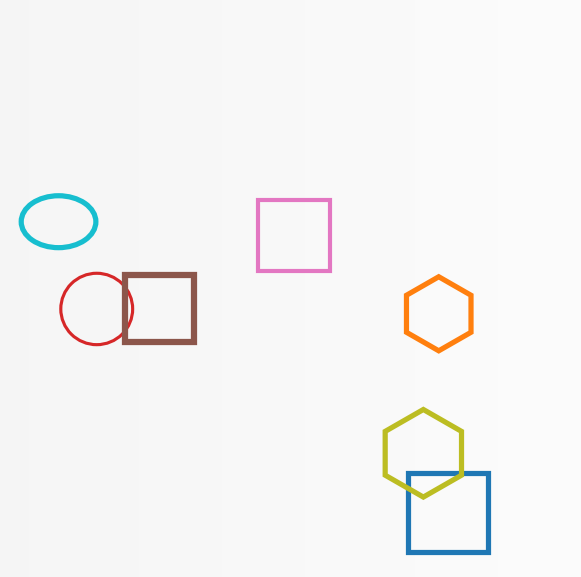[{"shape": "square", "thickness": 2.5, "radius": 0.34, "center": [0.771, 0.111]}, {"shape": "hexagon", "thickness": 2.5, "radius": 0.32, "center": [0.755, 0.456]}, {"shape": "circle", "thickness": 1.5, "radius": 0.31, "center": [0.166, 0.464]}, {"shape": "square", "thickness": 3, "radius": 0.29, "center": [0.274, 0.465]}, {"shape": "square", "thickness": 2, "radius": 0.31, "center": [0.506, 0.592]}, {"shape": "hexagon", "thickness": 2.5, "radius": 0.38, "center": [0.728, 0.214]}, {"shape": "oval", "thickness": 2.5, "radius": 0.32, "center": [0.101, 0.615]}]